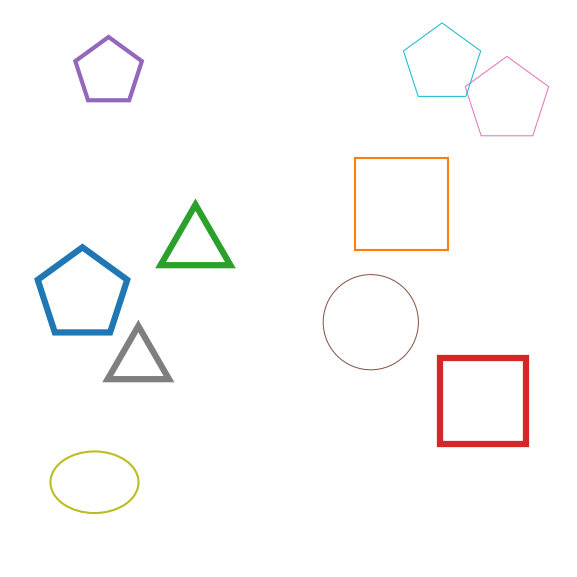[{"shape": "pentagon", "thickness": 3, "radius": 0.41, "center": [0.143, 0.489]}, {"shape": "square", "thickness": 1, "radius": 0.4, "center": [0.695, 0.646]}, {"shape": "triangle", "thickness": 3, "radius": 0.35, "center": [0.339, 0.575]}, {"shape": "square", "thickness": 3, "radius": 0.37, "center": [0.836, 0.305]}, {"shape": "pentagon", "thickness": 2, "radius": 0.3, "center": [0.188, 0.875]}, {"shape": "circle", "thickness": 0.5, "radius": 0.41, "center": [0.642, 0.441]}, {"shape": "pentagon", "thickness": 0.5, "radius": 0.38, "center": [0.878, 0.826]}, {"shape": "triangle", "thickness": 3, "radius": 0.31, "center": [0.24, 0.373]}, {"shape": "oval", "thickness": 1, "radius": 0.38, "center": [0.164, 0.164]}, {"shape": "pentagon", "thickness": 0.5, "radius": 0.35, "center": [0.765, 0.889]}]